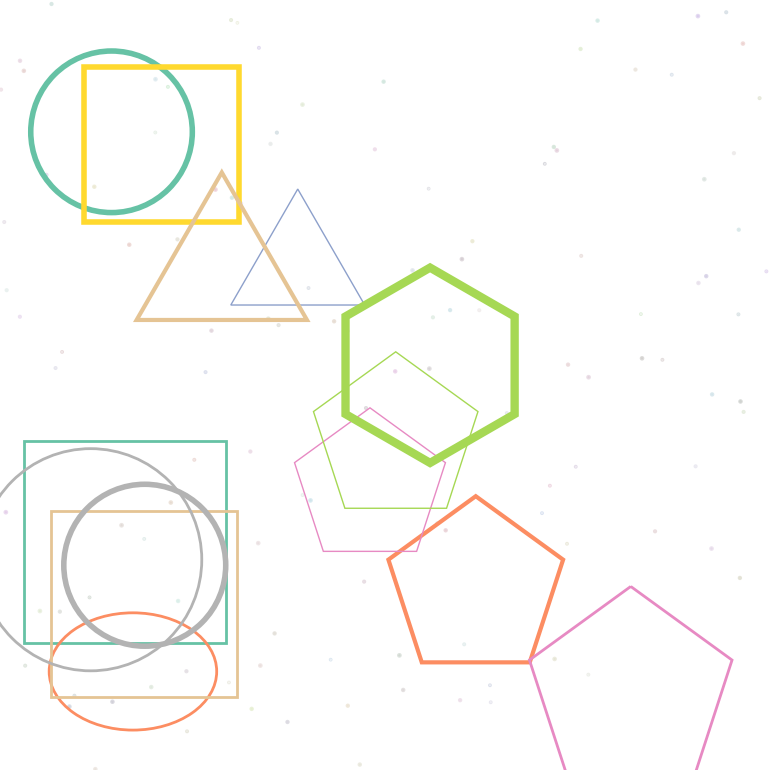[{"shape": "circle", "thickness": 2, "radius": 0.52, "center": [0.145, 0.829]}, {"shape": "square", "thickness": 1, "radius": 0.66, "center": [0.163, 0.296]}, {"shape": "oval", "thickness": 1, "radius": 0.54, "center": [0.173, 0.128]}, {"shape": "pentagon", "thickness": 1.5, "radius": 0.6, "center": [0.618, 0.236]}, {"shape": "triangle", "thickness": 0.5, "radius": 0.5, "center": [0.387, 0.654]}, {"shape": "pentagon", "thickness": 0.5, "radius": 0.52, "center": [0.48, 0.367]}, {"shape": "pentagon", "thickness": 1, "radius": 0.69, "center": [0.819, 0.1]}, {"shape": "hexagon", "thickness": 3, "radius": 0.63, "center": [0.559, 0.526]}, {"shape": "pentagon", "thickness": 0.5, "radius": 0.56, "center": [0.514, 0.431]}, {"shape": "square", "thickness": 2, "radius": 0.5, "center": [0.21, 0.812]}, {"shape": "square", "thickness": 1, "radius": 0.6, "center": [0.187, 0.215]}, {"shape": "triangle", "thickness": 1.5, "radius": 0.64, "center": [0.288, 0.648]}, {"shape": "circle", "thickness": 1, "radius": 0.72, "center": [0.118, 0.273]}, {"shape": "circle", "thickness": 2, "radius": 0.53, "center": [0.188, 0.266]}]